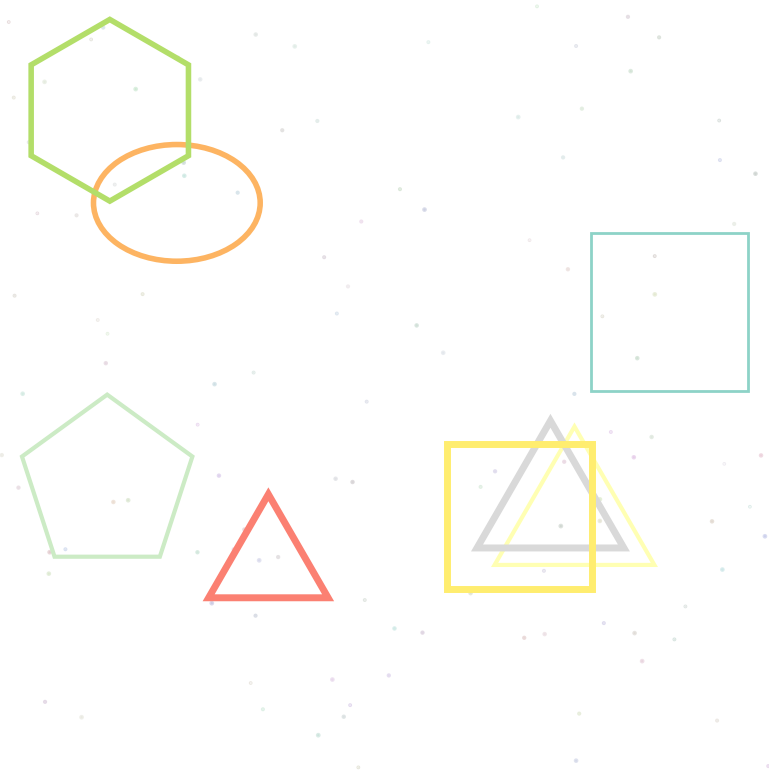[{"shape": "square", "thickness": 1, "radius": 0.51, "center": [0.869, 0.594]}, {"shape": "triangle", "thickness": 1.5, "radius": 0.6, "center": [0.746, 0.326]}, {"shape": "triangle", "thickness": 2.5, "radius": 0.45, "center": [0.349, 0.268]}, {"shape": "oval", "thickness": 2, "radius": 0.54, "center": [0.23, 0.737]}, {"shape": "hexagon", "thickness": 2, "radius": 0.59, "center": [0.143, 0.857]}, {"shape": "triangle", "thickness": 2.5, "radius": 0.55, "center": [0.715, 0.343]}, {"shape": "pentagon", "thickness": 1.5, "radius": 0.58, "center": [0.139, 0.371]}, {"shape": "square", "thickness": 2.5, "radius": 0.47, "center": [0.674, 0.33]}]